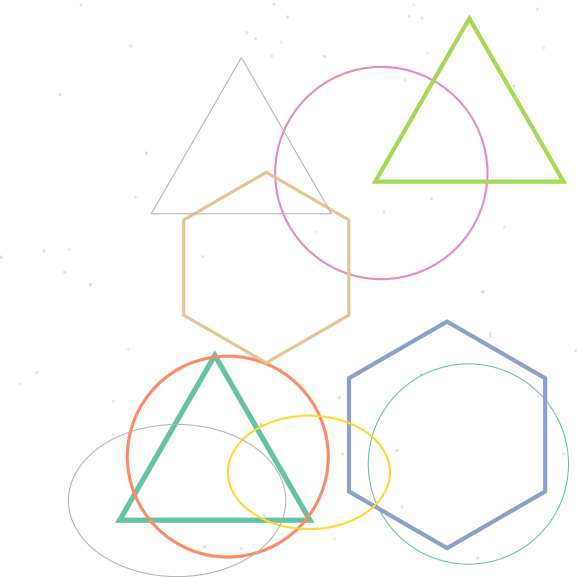[{"shape": "triangle", "thickness": 2.5, "radius": 0.95, "center": [0.372, 0.194]}, {"shape": "circle", "thickness": 0.5, "radius": 0.87, "center": [0.811, 0.196]}, {"shape": "circle", "thickness": 1.5, "radius": 0.87, "center": [0.394, 0.208]}, {"shape": "hexagon", "thickness": 2, "radius": 0.98, "center": [0.774, 0.246]}, {"shape": "circle", "thickness": 1, "radius": 0.92, "center": [0.66, 0.7]}, {"shape": "triangle", "thickness": 2, "radius": 0.94, "center": [0.813, 0.779]}, {"shape": "oval", "thickness": 1, "radius": 0.7, "center": [0.535, 0.181]}, {"shape": "hexagon", "thickness": 1.5, "radius": 0.83, "center": [0.461, 0.536]}, {"shape": "oval", "thickness": 0.5, "radius": 0.94, "center": [0.307, 0.132]}, {"shape": "triangle", "thickness": 0.5, "radius": 0.9, "center": [0.418, 0.719]}]